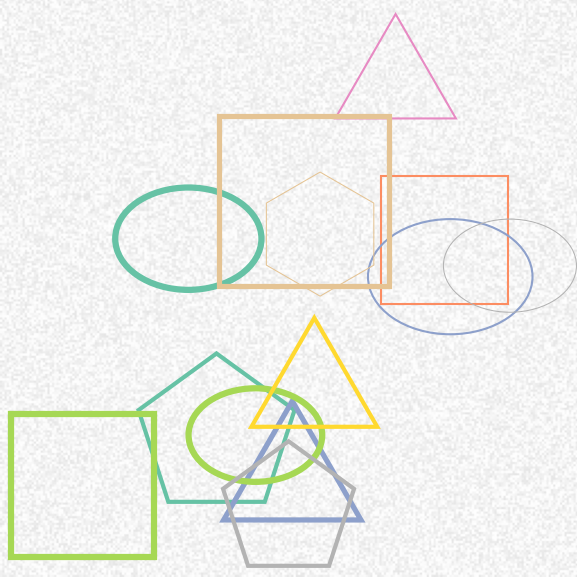[{"shape": "pentagon", "thickness": 2, "radius": 0.71, "center": [0.375, 0.245]}, {"shape": "oval", "thickness": 3, "radius": 0.63, "center": [0.326, 0.586]}, {"shape": "square", "thickness": 1, "radius": 0.55, "center": [0.769, 0.583]}, {"shape": "oval", "thickness": 1, "radius": 0.71, "center": [0.78, 0.52]}, {"shape": "triangle", "thickness": 2.5, "radius": 0.69, "center": [0.506, 0.167]}, {"shape": "triangle", "thickness": 1, "radius": 0.6, "center": [0.685, 0.854]}, {"shape": "oval", "thickness": 3, "radius": 0.58, "center": [0.442, 0.246]}, {"shape": "square", "thickness": 3, "radius": 0.62, "center": [0.142, 0.158]}, {"shape": "triangle", "thickness": 2, "radius": 0.63, "center": [0.544, 0.323]}, {"shape": "square", "thickness": 2.5, "radius": 0.74, "center": [0.526, 0.652]}, {"shape": "hexagon", "thickness": 0.5, "radius": 0.54, "center": [0.554, 0.594]}, {"shape": "oval", "thickness": 0.5, "radius": 0.58, "center": [0.883, 0.539]}, {"shape": "pentagon", "thickness": 2, "radius": 0.6, "center": [0.5, 0.116]}]